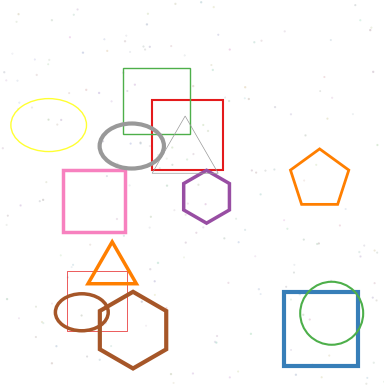[{"shape": "square", "thickness": 0.5, "radius": 0.39, "center": [0.253, 0.219]}, {"shape": "square", "thickness": 1.5, "radius": 0.46, "center": [0.487, 0.649]}, {"shape": "square", "thickness": 3, "radius": 0.48, "center": [0.833, 0.145]}, {"shape": "circle", "thickness": 1.5, "radius": 0.41, "center": [0.862, 0.186]}, {"shape": "square", "thickness": 1, "radius": 0.43, "center": [0.406, 0.738]}, {"shape": "hexagon", "thickness": 2.5, "radius": 0.34, "center": [0.537, 0.489]}, {"shape": "triangle", "thickness": 2.5, "radius": 0.36, "center": [0.291, 0.299]}, {"shape": "pentagon", "thickness": 2, "radius": 0.4, "center": [0.83, 0.534]}, {"shape": "oval", "thickness": 1, "radius": 0.49, "center": [0.126, 0.675]}, {"shape": "oval", "thickness": 2.5, "radius": 0.34, "center": [0.212, 0.189]}, {"shape": "hexagon", "thickness": 3, "radius": 0.5, "center": [0.346, 0.143]}, {"shape": "square", "thickness": 2.5, "radius": 0.4, "center": [0.244, 0.478]}, {"shape": "oval", "thickness": 3, "radius": 0.42, "center": [0.342, 0.621]}, {"shape": "triangle", "thickness": 0.5, "radius": 0.5, "center": [0.481, 0.6]}]